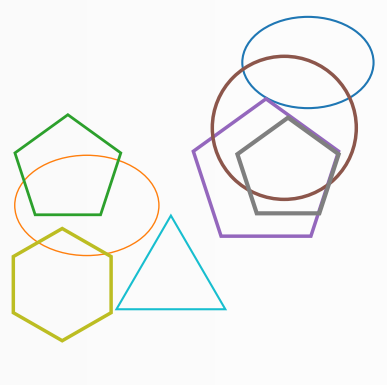[{"shape": "oval", "thickness": 1.5, "radius": 0.85, "center": [0.795, 0.838]}, {"shape": "oval", "thickness": 1, "radius": 0.93, "center": [0.224, 0.466]}, {"shape": "pentagon", "thickness": 2, "radius": 0.72, "center": [0.175, 0.558]}, {"shape": "pentagon", "thickness": 2.5, "radius": 0.99, "center": [0.686, 0.546]}, {"shape": "circle", "thickness": 2.5, "radius": 0.93, "center": [0.734, 0.668]}, {"shape": "pentagon", "thickness": 3, "radius": 0.69, "center": [0.743, 0.557]}, {"shape": "hexagon", "thickness": 2.5, "radius": 0.73, "center": [0.161, 0.261]}, {"shape": "triangle", "thickness": 1.5, "radius": 0.81, "center": [0.441, 0.278]}]